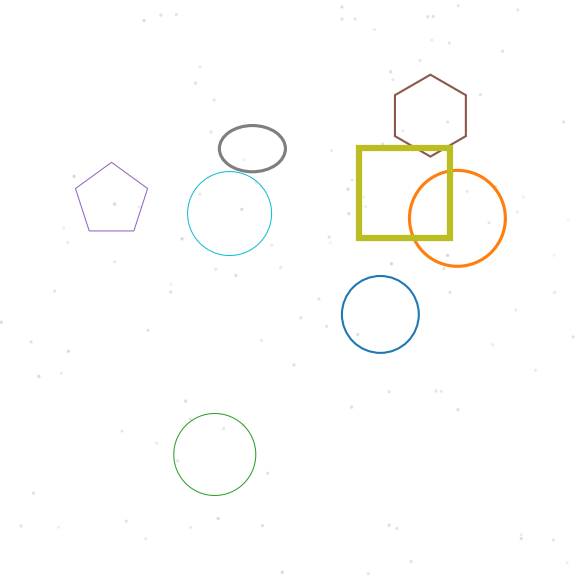[{"shape": "circle", "thickness": 1, "radius": 0.33, "center": [0.659, 0.455]}, {"shape": "circle", "thickness": 1.5, "radius": 0.42, "center": [0.792, 0.621]}, {"shape": "circle", "thickness": 0.5, "radius": 0.36, "center": [0.372, 0.212]}, {"shape": "pentagon", "thickness": 0.5, "radius": 0.33, "center": [0.193, 0.652]}, {"shape": "hexagon", "thickness": 1, "radius": 0.35, "center": [0.745, 0.799]}, {"shape": "oval", "thickness": 1.5, "radius": 0.29, "center": [0.437, 0.742]}, {"shape": "square", "thickness": 3, "radius": 0.39, "center": [0.7, 0.665]}, {"shape": "circle", "thickness": 0.5, "radius": 0.36, "center": [0.398, 0.629]}]